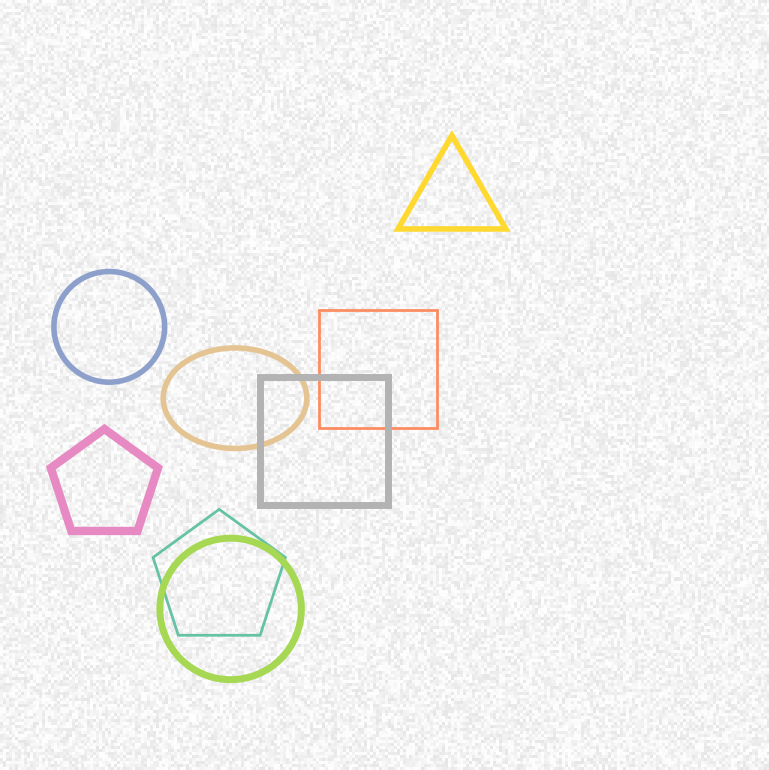[{"shape": "pentagon", "thickness": 1, "radius": 0.45, "center": [0.285, 0.248]}, {"shape": "square", "thickness": 1, "radius": 0.38, "center": [0.49, 0.521]}, {"shape": "circle", "thickness": 2, "radius": 0.36, "center": [0.142, 0.576]}, {"shape": "pentagon", "thickness": 3, "radius": 0.37, "center": [0.136, 0.37]}, {"shape": "circle", "thickness": 2.5, "radius": 0.46, "center": [0.299, 0.209]}, {"shape": "triangle", "thickness": 2, "radius": 0.4, "center": [0.587, 0.743]}, {"shape": "oval", "thickness": 2, "radius": 0.47, "center": [0.305, 0.483]}, {"shape": "square", "thickness": 2.5, "radius": 0.42, "center": [0.421, 0.428]}]